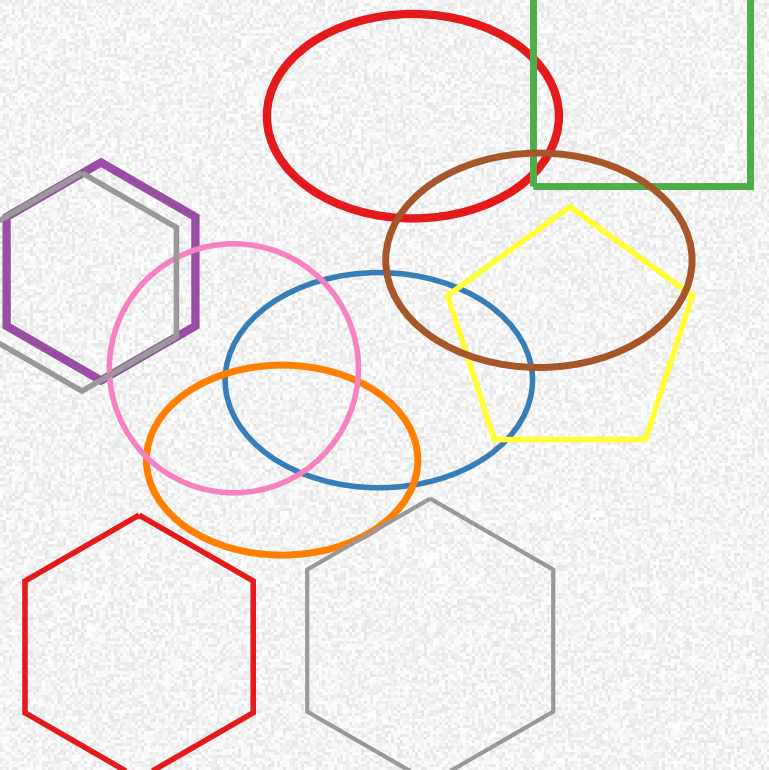[{"shape": "oval", "thickness": 3, "radius": 0.95, "center": [0.536, 0.849]}, {"shape": "hexagon", "thickness": 2, "radius": 0.86, "center": [0.181, 0.16]}, {"shape": "oval", "thickness": 2, "radius": 1.0, "center": [0.492, 0.506]}, {"shape": "square", "thickness": 2.5, "radius": 0.7, "center": [0.834, 0.899]}, {"shape": "hexagon", "thickness": 3, "radius": 0.71, "center": [0.131, 0.647]}, {"shape": "oval", "thickness": 2.5, "radius": 0.88, "center": [0.366, 0.402]}, {"shape": "pentagon", "thickness": 2, "radius": 0.84, "center": [0.74, 0.564]}, {"shape": "oval", "thickness": 2.5, "radius": 0.99, "center": [0.7, 0.662]}, {"shape": "circle", "thickness": 2, "radius": 0.81, "center": [0.304, 0.522]}, {"shape": "hexagon", "thickness": 1.5, "radius": 0.92, "center": [0.559, 0.168]}, {"shape": "hexagon", "thickness": 2, "radius": 0.71, "center": [0.106, 0.634]}]